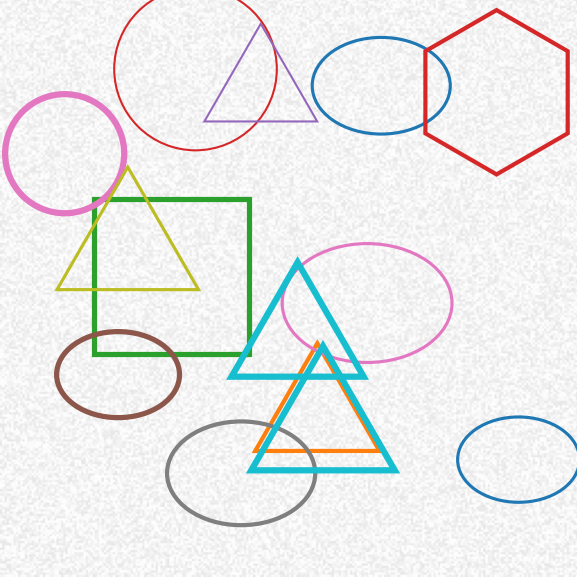[{"shape": "oval", "thickness": 1.5, "radius": 0.53, "center": [0.898, 0.203]}, {"shape": "oval", "thickness": 1.5, "radius": 0.6, "center": [0.66, 0.851]}, {"shape": "triangle", "thickness": 2, "radius": 0.62, "center": [0.55, 0.28]}, {"shape": "square", "thickness": 2.5, "radius": 0.67, "center": [0.297, 0.52]}, {"shape": "circle", "thickness": 1, "radius": 0.7, "center": [0.339, 0.88]}, {"shape": "hexagon", "thickness": 2, "radius": 0.71, "center": [0.86, 0.839]}, {"shape": "triangle", "thickness": 1, "radius": 0.56, "center": [0.452, 0.845]}, {"shape": "oval", "thickness": 2.5, "radius": 0.53, "center": [0.204, 0.35]}, {"shape": "circle", "thickness": 3, "radius": 0.52, "center": [0.112, 0.733]}, {"shape": "oval", "thickness": 1.5, "radius": 0.74, "center": [0.636, 0.474]}, {"shape": "oval", "thickness": 2, "radius": 0.64, "center": [0.418, 0.18]}, {"shape": "triangle", "thickness": 1.5, "radius": 0.71, "center": [0.221, 0.568]}, {"shape": "triangle", "thickness": 3, "radius": 0.66, "center": [0.515, 0.413]}, {"shape": "triangle", "thickness": 3, "radius": 0.72, "center": [0.559, 0.256]}]